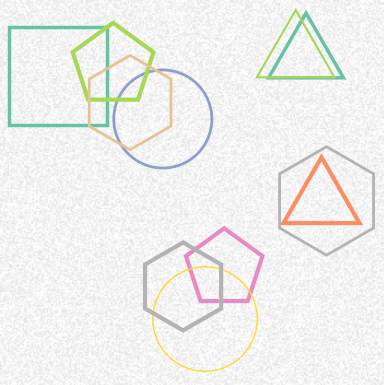[{"shape": "square", "thickness": 2.5, "radius": 0.64, "center": [0.15, 0.802]}, {"shape": "triangle", "thickness": 2.5, "radius": 0.56, "center": [0.795, 0.854]}, {"shape": "triangle", "thickness": 3, "radius": 0.57, "center": [0.835, 0.478]}, {"shape": "circle", "thickness": 2, "radius": 0.64, "center": [0.423, 0.691]}, {"shape": "pentagon", "thickness": 3, "radius": 0.52, "center": [0.582, 0.303]}, {"shape": "pentagon", "thickness": 3, "radius": 0.55, "center": [0.294, 0.83]}, {"shape": "triangle", "thickness": 1.5, "radius": 0.58, "center": [0.768, 0.857]}, {"shape": "circle", "thickness": 1, "radius": 0.68, "center": [0.533, 0.171]}, {"shape": "hexagon", "thickness": 2, "radius": 0.61, "center": [0.338, 0.734]}, {"shape": "hexagon", "thickness": 3, "radius": 0.57, "center": [0.475, 0.256]}, {"shape": "hexagon", "thickness": 2, "radius": 0.7, "center": [0.848, 0.478]}]